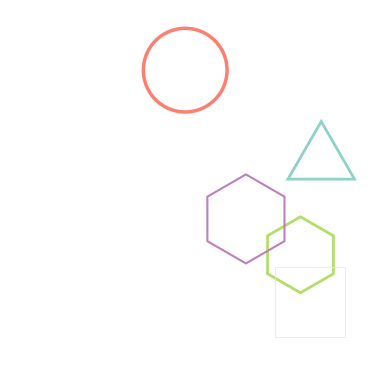[{"shape": "triangle", "thickness": 2, "radius": 0.5, "center": [0.834, 0.585]}, {"shape": "circle", "thickness": 2.5, "radius": 0.54, "center": [0.481, 0.818]}, {"shape": "hexagon", "thickness": 2, "radius": 0.49, "center": [0.78, 0.338]}, {"shape": "hexagon", "thickness": 1.5, "radius": 0.58, "center": [0.639, 0.431]}, {"shape": "square", "thickness": 0.5, "radius": 0.45, "center": [0.804, 0.216]}]